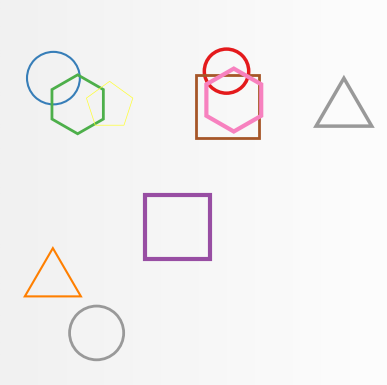[{"shape": "circle", "thickness": 2.5, "radius": 0.29, "center": [0.585, 0.815]}, {"shape": "circle", "thickness": 1.5, "radius": 0.34, "center": [0.138, 0.797]}, {"shape": "hexagon", "thickness": 2, "radius": 0.38, "center": [0.2, 0.729]}, {"shape": "square", "thickness": 3, "radius": 0.42, "center": [0.458, 0.409]}, {"shape": "triangle", "thickness": 1.5, "radius": 0.42, "center": [0.136, 0.272]}, {"shape": "pentagon", "thickness": 0.5, "radius": 0.31, "center": [0.283, 0.726]}, {"shape": "square", "thickness": 2, "radius": 0.41, "center": [0.587, 0.724]}, {"shape": "hexagon", "thickness": 3, "radius": 0.41, "center": [0.603, 0.74]}, {"shape": "circle", "thickness": 2, "radius": 0.35, "center": [0.249, 0.135]}, {"shape": "triangle", "thickness": 2.5, "radius": 0.41, "center": [0.887, 0.714]}]